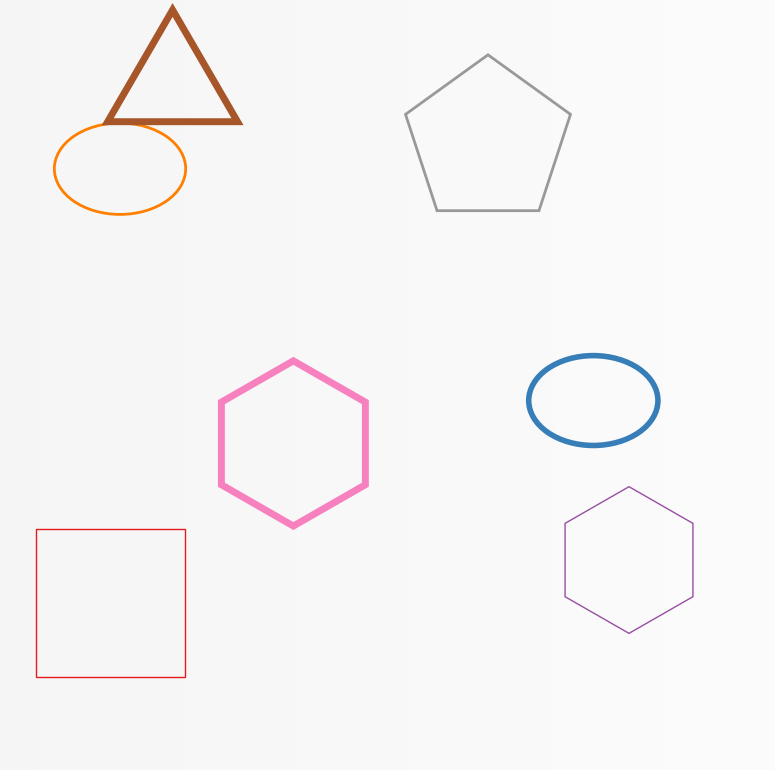[{"shape": "square", "thickness": 0.5, "radius": 0.48, "center": [0.143, 0.217]}, {"shape": "oval", "thickness": 2, "radius": 0.42, "center": [0.766, 0.48]}, {"shape": "hexagon", "thickness": 0.5, "radius": 0.48, "center": [0.812, 0.273]}, {"shape": "oval", "thickness": 1, "radius": 0.42, "center": [0.155, 0.781]}, {"shape": "triangle", "thickness": 2.5, "radius": 0.48, "center": [0.223, 0.89]}, {"shape": "hexagon", "thickness": 2.5, "radius": 0.54, "center": [0.379, 0.424]}, {"shape": "pentagon", "thickness": 1, "radius": 0.56, "center": [0.63, 0.817]}]